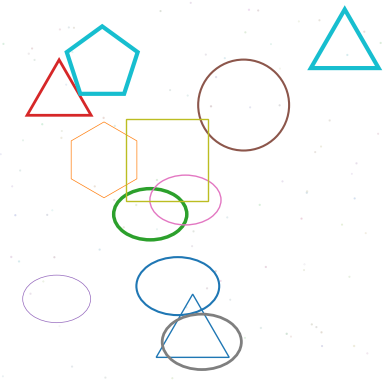[{"shape": "triangle", "thickness": 1, "radius": 0.55, "center": [0.501, 0.127]}, {"shape": "oval", "thickness": 1.5, "radius": 0.54, "center": [0.462, 0.257]}, {"shape": "hexagon", "thickness": 0.5, "radius": 0.49, "center": [0.27, 0.585]}, {"shape": "oval", "thickness": 2.5, "radius": 0.47, "center": [0.39, 0.444]}, {"shape": "triangle", "thickness": 2, "radius": 0.48, "center": [0.154, 0.749]}, {"shape": "oval", "thickness": 0.5, "radius": 0.44, "center": [0.147, 0.224]}, {"shape": "circle", "thickness": 1.5, "radius": 0.59, "center": [0.633, 0.727]}, {"shape": "oval", "thickness": 1, "radius": 0.46, "center": [0.482, 0.48]}, {"shape": "oval", "thickness": 2, "radius": 0.51, "center": [0.524, 0.112]}, {"shape": "square", "thickness": 1, "radius": 0.54, "center": [0.434, 0.585]}, {"shape": "triangle", "thickness": 3, "radius": 0.51, "center": [0.895, 0.874]}, {"shape": "pentagon", "thickness": 3, "radius": 0.48, "center": [0.265, 0.835]}]